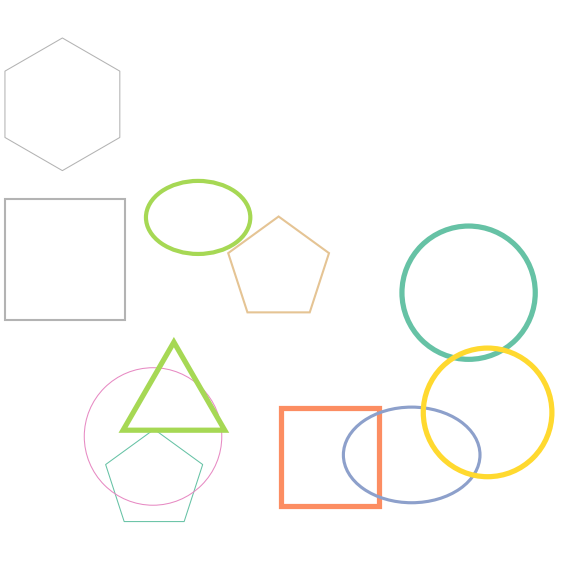[{"shape": "circle", "thickness": 2.5, "radius": 0.58, "center": [0.811, 0.492]}, {"shape": "pentagon", "thickness": 0.5, "radius": 0.44, "center": [0.267, 0.167]}, {"shape": "square", "thickness": 2.5, "radius": 0.43, "center": [0.571, 0.208]}, {"shape": "oval", "thickness": 1.5, "radius": 0.59, "center": [0.713, 0.211]}, {"shape": "circle", "thickness": 0.5, "radius": 0.6, "center": [0.265, 0.243]}, {"shape": "triangle", "thickness": 2.5, "radius": 0.51, "center": [0.301, 0.305]}, {"shape": "oval", "thickness": 2, "radius": 0.45, "center": [0.343, 0.623]}, {"shape": "circle", "thickness": 2.5, "radius": 0.56, "center": [0.844, 0.285]}, {"shape": "pentagon", "thickness": 1, "radius": 0.46, "center": [0.482, 0.532]}, {"shape": "square", "thickness": 1, "radius": 0.52, "center": [0.113, 0.55]}, {"shape": "hexagon", "thickness": 0.5, "radius": 0.57, "center": [0.108, 0.819]}]